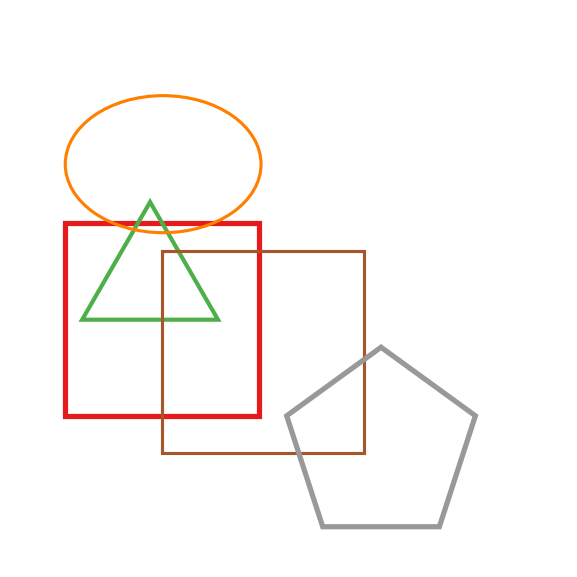[{"shape": "square", "thickness": 2.5, "radius": 0.84, "center": [0.281, 0.446]}, {"shape": "triangle", "thickness": 2, "radius": 0.68, "center": [0.26, 0.513]}, {"shape": "oval", "thickness": 1.5, "radius": 0.85, "center": [0.283, 0.715]}, {"shape": "square", "thickness": 1.5, "radius": 0.87, "center": [0.455, 0.389]}, {"shape": "pentagon", "thickness": 2.5, "radius": 0.86, "center": [0.66, 0.226]}]